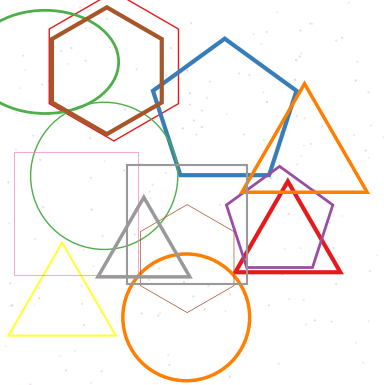[{"shape": "hexagon", "thickness": 1, "radius": 0.97, "center": [0.296, 0.828]}, {"shape": "triangle", "thickness": 3, "radius": 0.79, "center": [0.748, 0.372]}, {"shape": "pentagon", "thickness": 3, "radius": 0.98, "center": [0.584, 0.704]}, {"shape": "circle", "thickness": 1, "radius": 0.96, "center": [0.271, 0.543]}, {"shape": "oval", "thickness": 2, "radius": 0.96, "center": [0.117, 0.839]}, {"shape": "pentagon", "thickness": 2, "radius": 0.73, "center": [0.726, 0.423]}, {"shape": "circle", "thickness": 2.5, "radius": 0.82, "center": [0.484, 0.176]}, {"shape": "triangle", "thickness": 2.5, "radius": 0.94, "center": [0.791, 0.595]}, {"shape": "triangle", "thickness": 1.5, "radius": 0.8, "center": [0.161, 0.209]}, {"shape": "hexagon", "thickness": 0.5, "radius": 0.7, "center": [0.486, 0.328]}, {"shape": "hexagon", "thickness": 3, "radius": 0.82, "center": [0.278, 0.816]}, {"shape": "square", "thickness": 0.5, "radius": 0.8, "center": [0.198, 0.446]}, {"shape": "square", "thickness": 1.5, "radius": 0.78, "center": [0.485, 0.417]}, {"shape": "triangle", "thickness": 2.5, "radius": 0.69, "center": [0.374, 0.35]}]